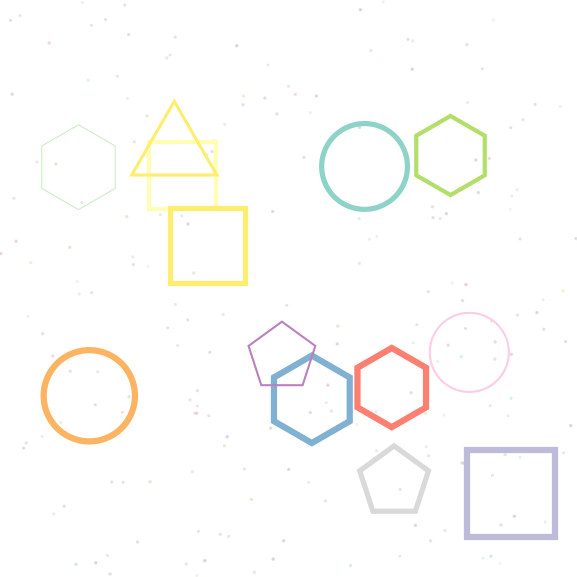[{"shape": "circle", "thickness": 2.5, "radius": 0.37, "center": [0.631, 0.711]}, {"shape": "square", "thickness": 2, "radius": 0.29, "center": [0.316, 0.695]}, {"shape": "square", "thickness": 3, "radius": 0.38, "center": [0.884, 0.145]}, {"shape": "hexagon", "thickness": 3, "radius": 0.34, "center": [0.678, 0.328]}, {"shape": "hexagon", "thickness": 3, "radius": 0.38, "center": [0.54, 0.308]}, {"shape": "circle", "thickness": 3, "radius": 0.4, "center": [0.155, 0.314]}, {"shape": "hexagon", "thickness": 2, "radius": 0.34, "center": [0.78, 0.73]}, {"shape": "circle", "thickness": 1, "radius": 0.34, "center": [0.813, 0.389]}, {"shape": "pentagon", "thickness": 2.5, "radius": 0.31, "center": [0.682, 0.164]}, {"shape": "pentagon", "thickness": 1, "radius": 0.3, "center": [0.488, 0.381]}, {"shape": "hexagon", "thickness": 0.5, "radius": 0.37, "center": [0.136, 0.71]}, {"shape": "square", "thickness": 2.5, "radius": 0.32, "center": [0.359, 0.574]}, {"shape": "triangle", "thickness": 1.5, "radius": 0.43, "center": [0.302, 0.739]}]